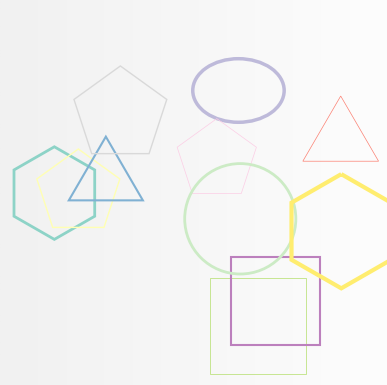[{"shape": "hexagon", "thickness": 2, "radius": 0.6, "center": [0.14, 0.498]}, {"shape": "pentagon", "thickness": 1, "radius": 0.56, "center": [0.202, 0.5]}, {"shape": "oval", "thickness": 2.5, "radius": 0.59, "center": [0.615, 0.765]}, {"shape": "triangle", "thickness": 0.5, "radius": 0.56, "center": [0.879, 0.638]}, {"shape": "triangle", "thickness": 1.5, "radius": 0.55, "center": [0.273, 0.535]}, {"shape": "square", "thickness": 0.5, "radius": 0.62, "center": [0.666, 0.153]}, {"shape": "pentagon", "thickness": 0.5, "radius": 0.54, "center": [0.559, 0.584]}, {"shape": "pentagon", "thickness": 1, "radius": 0.63, "center": [0.311, 0.703]}, {"shape": "square", "thickness": 1.5, "radius": 0.57, "center": [0.711, 0.219]}, {"shape": "circle", "thickness": 2, "radius": 0.72, "center": [0.62, 0.432]}, {"shape": "hexagon", "thickness": 3, "radius": 0.74, "center": [0.881, 0.399]}]